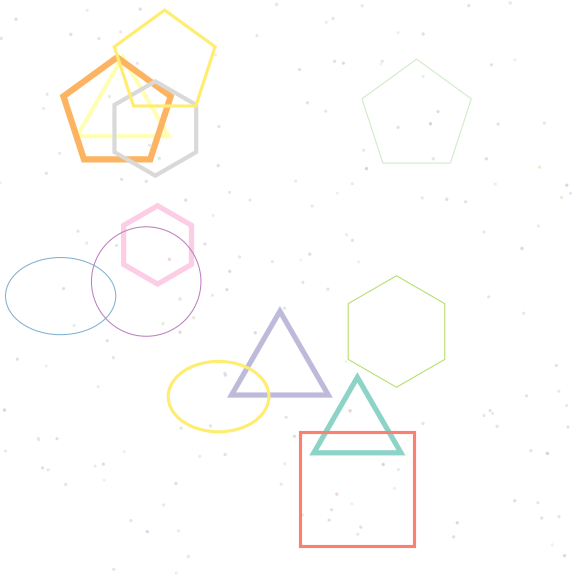[{"shape": "triangle", "thickness": 2.5, "radius": 0.44, "center": [0.619, 0.259]}, {"shape": "triangle", "thickness": 2, "radius": 0.46, "center": [0.213, 0.809]}, {"shape": "triangle", "thickness": 2.5, "radius": 0.48, "center": [0.485, 0.363]}, {"shape": "square", "thickness": 1.5, "radius": 0.5, "center": [0.618, 0.152]}, {"shape": "oval", "thickness": 0.5, "radius": 0.48, "center": [0.105, 0.486]}, {"shape": "pentagon", "thickness": 3, "radius": 0.49, "center": [0.203, 0.802]}, {"shape": "hexagon", "thickness": 0.5, "radius": 0.48, "center": [0.687, 0.425]}, {"shape": "hexagon", "thickness": 2.5, "radius": 0.34, "center": [0.273, 0.575]}, {"shape": "hexagon", "thickness": 2, "radius": 0.41, "center": [0.269, 0.777]}, {"shape": "circle", "thickness": 0.5, "radius": 0.47, "center": [0.253, 0.512]}, {"shape": "pentagon", "thickness": 0.5, "radius": 0.5, "center": [0.721, 0.797]}, {"shape": "oval", "thickness": 1.5, "radius": 0.44, "center": [0.378, 0.312]}, {"shape": "pentagon", "thickness": 1.5, "radius": 0.46, "center": [0.285, 0.89]}]